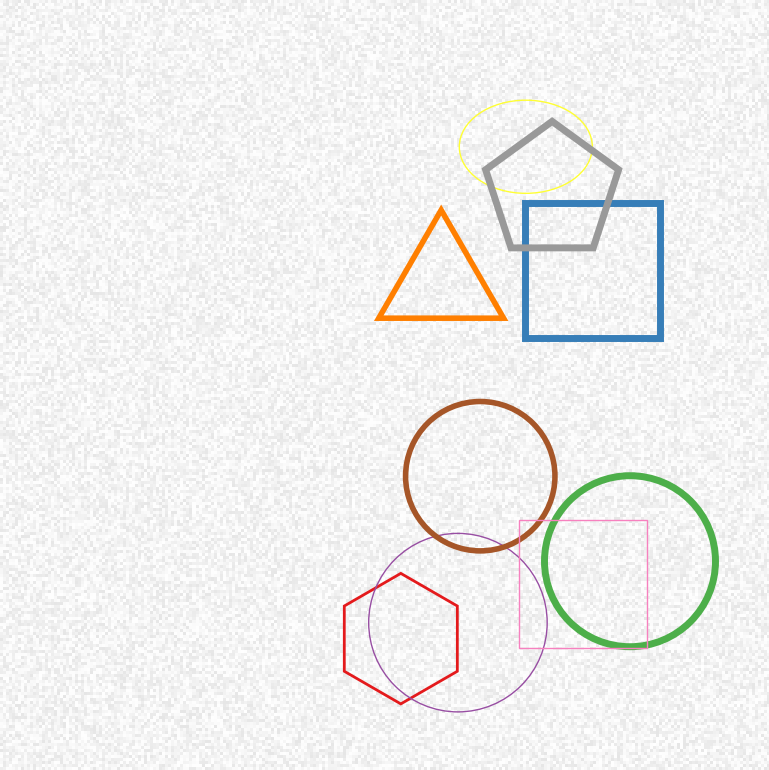[{"shape": "hexagon", "thickness": 1, "radius": 0.42, "center": [0.521, 0.171]}, {"shape": "square", "thickness": 2.5, "radius": 0.44, "center": [0.77, 0.649]}, {"shape": "circle", "thickness": 2.5, "radius": 0.56, "center": [0.818, 0.271]}, {"shape": "circle", "thickness": 0.5, "radius": 0.58, "center": [0.595, 0.191]}, {"shape": "triangle", "thickness": 2, "radius": 0.47, "center": [0.573, 0.634]}, {"shape": "oval", "thickness": 0.5, "radius": 0.43, "center": [0.683, 0.809]}, {"shape": "circle", "thickness": 2, "radius": 0.48, "center": [0.624, 0.382]}, {"shape": "square", "thickness": 0.5, "radius": 0.42, "center": [0.757, 0.242]}, {"shape": "pentagon", "thickness": 2.5, "radius": 0.45, "center": [0.717, 0.752]}]